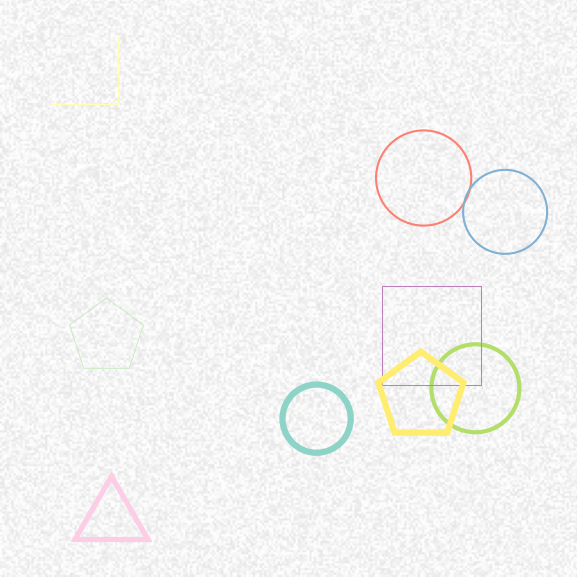[{"shape": "circle", "thickness": 3, "radius": 0.3, "center": [0.548, 0.274]}, {"shape": "square", "thickness": 0.5, "radius": 0.29, "center": [0.146, 0.877]}, {"shape": "circle", "thickness": 1, "radius": 0.41, "center": [0.734, 0.691]}, {"shape": "circle", "thickness": 1, "radius": 0.36, "center": [0.875, 0.632]}, {"shape": "circle", "thickness": 2, "radius": 0.38, "center": [0.823, 0.327]}, {"shape": "triangle", "thickness": 2.5, "radius": 0.37, "center": [0.193, 0.101]}, {"shape": "square", "thickness": 0.5, "radius": 0.43, "center": [0.747, 0.418]}, {"shape": "pentagon", "thickness": 0.5, "radius": 0.34, "center": [0.184, 0.416]}, {"shape": "pentagon", "thickness": 3, "radius": 0.39, "center": [0.729, 0.313]}]